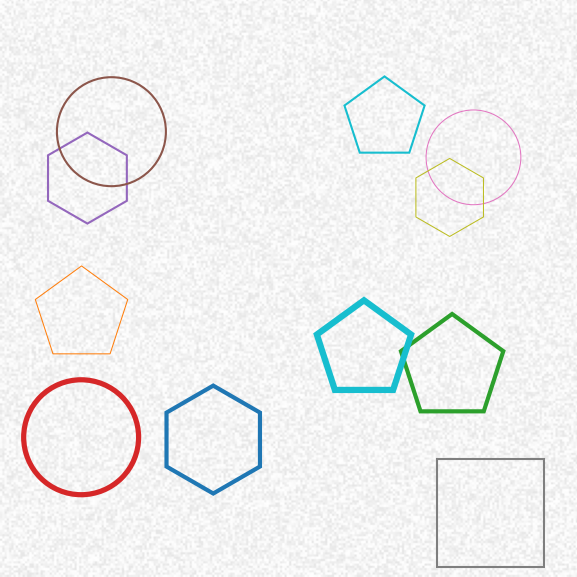[{"shape": "hexagon", "thickness": 2, "radius": 0.47, "center": [0.369, 0.238]}, {"shape": "pentagon", "thickness": 0.5, "radius": 0.42, "center": [0.141, 0.455]}, {"shape": "pentagon", "thickness": 2, "radius": 0.47, "center": [0.783, 0.362]}, {"shape": "circle", "thickness": 2.5, "radius": 0.5, "center": [0.14, 0.242]}, {"shape": "hexagon", "thickness": 1, "radius": 0.39, "center": [0.151, 0.691]}, {"shape": "circle", "thickness": 1, "radius": 0.47, "center": [0.193, 0.771]}, {"shape": "circle", "thickness": 0.5, "radius": 0.41, "center": [0.82, 0.727]}, {"shape": "square", "thickness": 1, "radius": 0.47, "center": [0.849, 0.111]}, {"shape": "hexagon", "thickness": 0.5, "radius": 0.34, "center": [0.779, 0.657]}, {"shape": "pentagon", "thickness": 1, "radius": 0.36, "center": [0.666, 0.794]}, {"shape": "pentagon", "thickness": 3, "radius": 0.43, "center": [0.63, 0.393]}]